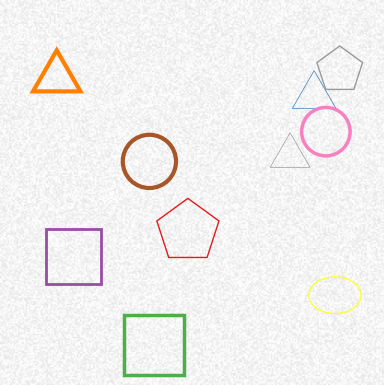[{"shape": "pentagon", "thickness": 1, "radius": 0.42, "center": [0.488, 0.4]}, {"shape": "triangle", "thickness": 0.5, "radius": 0.33, "center": [0.816, 0.751]}, {"shape": "square", "thickness": 2.5, "radius": 0.39, "center": [0.4, 0.103]}, {"shape": "square", "thickness": 2, "radius": 0.36, "center": [0.191, 0.333]}, {"shape": "triangle", "thickness": 3, "radius": 0.36, "center": [0.147, 0.798]}, {"shape": "oval", "thickness": 1, "radius": 0.34, "center": [0.87, 0.233]}, {"shape": "circle", "thickness": 3, "radius": 0.35, "center": [0.388, 0.581]}, {"shape": "circle", "thickness": 2.5, "radius": 0.31, "center": [0.846, 0.658]}, {"shape": "pentagon", "thickness": 1, "radius": 0.31, "center": [0.882, 0.818]}, {"shape": "triangle", "thickness": 0.5, "radius": 0.3, "center": [0.754, 0.595]}]